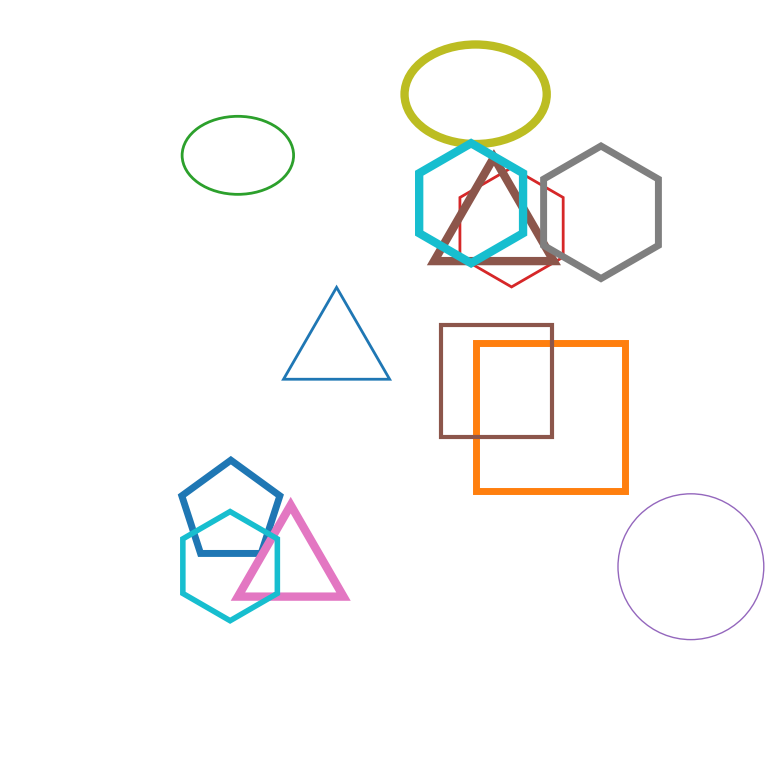[{"shape": "pentagon", "thickness": 2.5, "radius": 0.33, "center": [0.3, 0.335]}, {"shape": "triangle", "thickness": 1, "radius": 0.4, "center": [0.437, 0.547]}, {"shape": "square", "thickness": 2.5, "radius": 0.48, "center": [0.715, 0.459]}, {"shape": "oval", "thickness": 1, "radius": 0.36, "center": [0.309, 0.798]}, {"shape": "hexagon", "thickness": 1, "radius": 0.39, "center": [0.664, 0.705]}, {"shape": "circle", "thickness": 0.5, "radius": 0.47, "center": [0.897, 0.264]}, {"shape": "triangle", "thickness": 3, "radius": 0.45, "center": [0.641, 0.706]}, {"shape": "square", "thickness": 1.5, "radius": 0.36, "center": [0.645, 0.505]}, {"shape": "triangle", "thickness": 3, "radius": 0.4, "center": [0.378, 0.265]}, {"shape": "hexagon", "thickness": 2.5, "radius": 0.43, "center": [0.781, 0.724]}, {"shape": "oval", "thickness": 3, "radius": 0.46, "center": [0.618, 0.878]}, {"shape": "hexagon", "thickness": 3, "radius": 0.39, "center": [0.612, 0.736]}, {"shape": "hexagon", "thickness": 2, "radius": 0.35, "center": [0.299, 0.265]}]